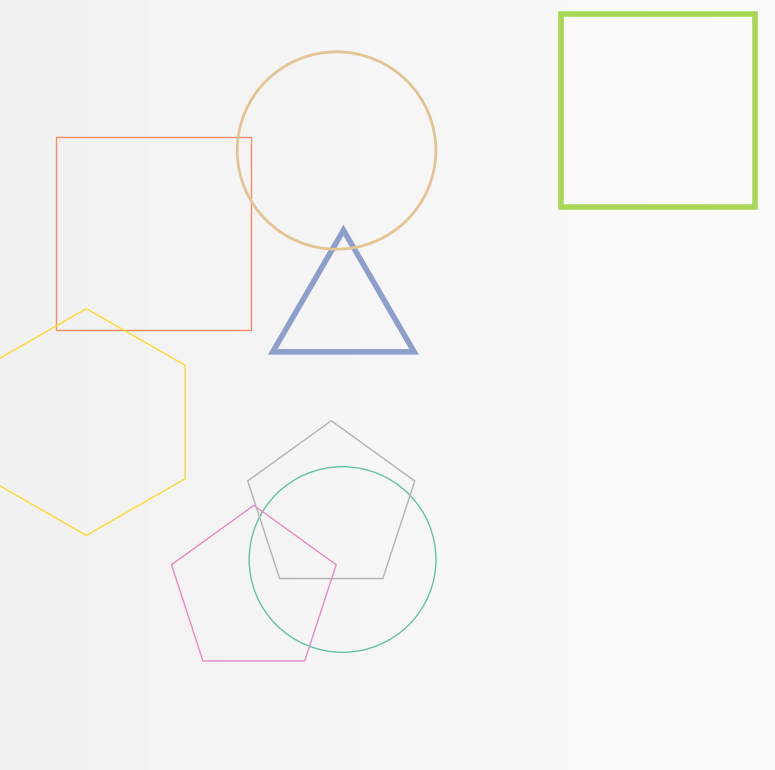[{"shape": "circle", "thickness": 0.5, "radius": 0.6, "center": [0.442, 0.273]}, {"shape": "square", "thickness": 0.5, "radius": 0.63, "center": [0.198, 0.697]}, {"shape": "triangle", "thickness": 2, "radius": 0.53, "center": [0.443, 0.596]}, {"shape": "pentagon", "thickness": 0.5, "radius": 0.56, "center": [0.328, 0.232]}, {"shape": "square", "thickness": 2, "radius": 0.63, "center": [0.848, 0.856]}, {"shape": "hexagon", "thickness": 0.5, "radius": 0.74, "center": [0.111, 0.452]}, {"shape": "circle", "thickness": 1, "radius": 0.64, "center": [0.434, 0.805]}, {"shape": "pentagon", "thickness": 0.5, "radius": 0.57, "center": [0.427, 0.34]}]